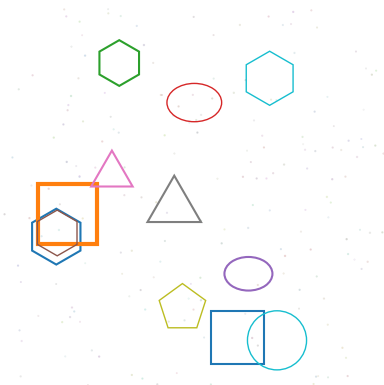[{"shape": "square", "thickness": 1.5, "radius": 0.34, "center": [0.616, 0.123]}, {"shape": "hexagon", "thickness": 1.5, "radius": 0.36, "center": [0.146, 0.385]}, {"shape": "square", "thickness": 3, "radius": 0.39, "center": [0.176, 0.445]}, {"shape": "hexagon", "thickness": 1.5, "radius": 0.3, "center": [0.31, 0.836]}, {"shape": "oval", "thickness": 1, "radius": 0.36, "center": [0.505, 0.734]}, {"shape": "oval", "thickness": 1.5, "radius": 0.31, "center": [0.645, 0.289]}, {"shape": "hexagon", "thickness": 1, "radius": 0.3, "center": [0.149, 0.395]}, {"shape": "triangle", "thickness": 1.5, "radius": 0.31, "center": [0.291, 0.547]}, {"shape": "triangle", "thickness": 1.5, "radius": 0.4, "center": [0.453, 0.463]}, {"shape": "pentagon", "thickness": 1, "radius": 0.32, "center": [0.474, 0.2]}, {"shape": "circle", "thickness": 1, "radius": 0.38, "center": [0.719, 0.116]}, {"shape": "hexagon", "thickness": 1, "radius": 0.35, "center": [0.7, 0.797]}]